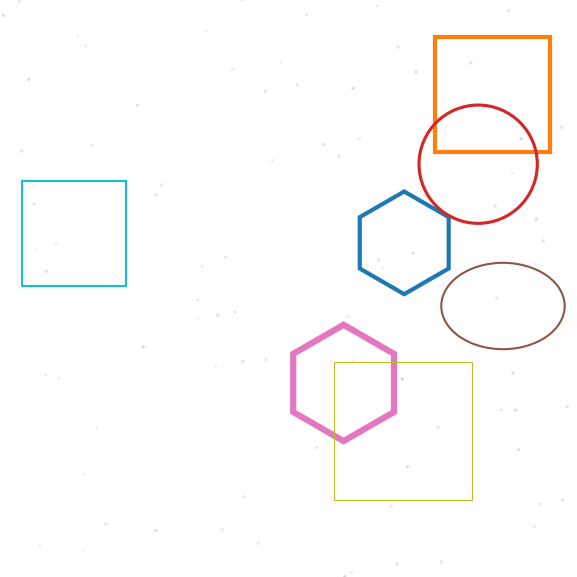[{"shape": "hexagon", "thickness": 2, "radius": 0.44, "center": [0.7, 0.579]}, {"shape": "square", "thickness": 2, "radius": 0.5, "center": [0.853, 0.835]}, {"shape": "circle", "thickness": 1.5, "radius": 0.51, "center": [0.828, 0.715]}, {"shape": "oval", "thickness": 1, "radius": 0.53, "center": [0.871, 0.469]}, {"shape": "hexagon", "thickness": 3, "radius": 0.5, "center": [0.595, 0.336]}, {"shape": "square", "thickness": 0.5, "radius": 0.6, "center": [0.698, 0.252]}, {"shape": "square", "thickness": 1, "radius": 0.45, "center": [0.129, 0.595]}]